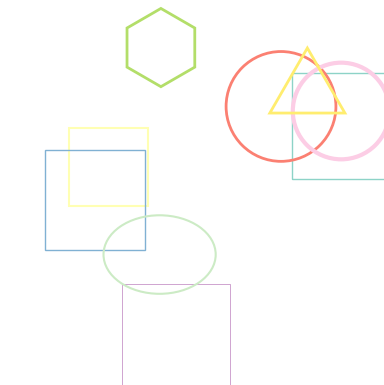[{"shape": "square", "thickness": 1, "radius": 0.69, "center": [0.896, 0.672]}, {"shape": "square", "thickness": 1.5, "radius": 0.51, "center": [0.282, 0.567]}, {"shape": "circle", "thickness": 2, "radius": 0.71, "center": [0.73, 0.724]}, {"shape": "square", "thickness": 1, "radius": 0.65, "center": [0.246, 0.481]}, {"shape": "hexagon", "thickness": 2, "radius": 0.51, "center": [0.418, 0.876]}, {"shape": "circle", "thickness": 3, "radius": 0.63, "center": [0.886, 0.712]}, {"shape": "square", "thickness": 0.5, "radius": 0.7, "center": [0.457, 0.123]}, {"shape": "oval", "thickness": 1.5, "radius": 0.73, "center": [0.415, 0.339]}, {"shape": "triangle", "thickness": 2, "radius": 0.56, "center": [0.798, 0.763]}]